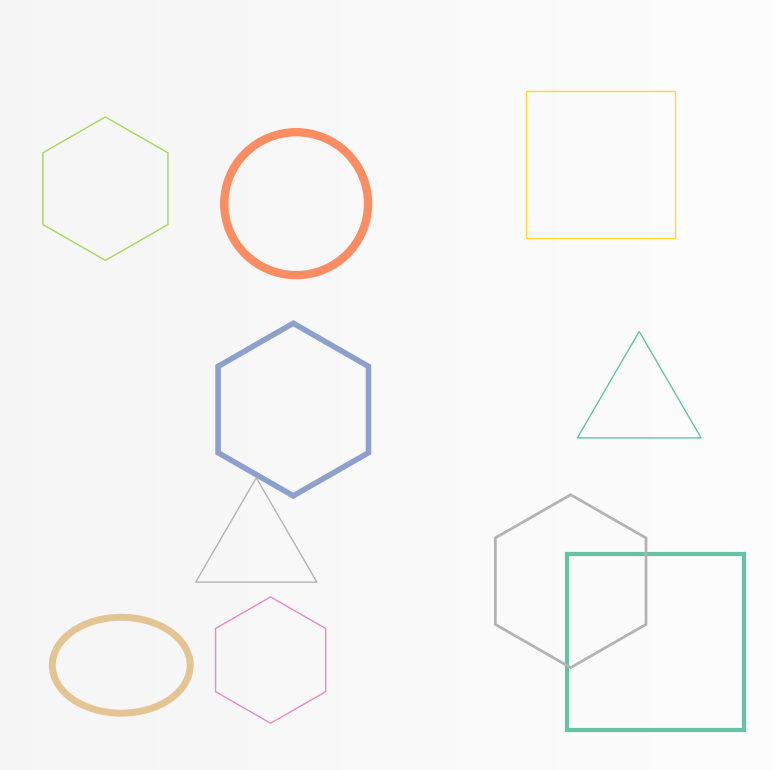[{"shape": "square", "thickness": 1.5, "radius": 0.57, "center": [0.846, 0.166]}, {"shape": "triangle", "thickness": 0.5, "radius": 0.46, "center": [0.825, 0.477]}, {"shape": "circle", "thickness": 3, "radius": 0.46, "center": [0.382, 0.736]}, {"shape": "hexagon", "thickness": 2, "radius": 0.56, "center": [0.378, 0.468]}, {"shape": "hexagon", "thickness": 0.5, "radius": 0.41, "center": [0.349, 0.143]}, {"shape": "hexagon", "thickness": 0.5, "radius": 0.47, "center": [0.136, 0.755]}, {"shape": "square", "thickness": 0.5, "radius": 0.48, "center": [0.775, 0.786]}, {"shape": "oval", "thickness": 2.5, "radius": 0.44, "center": [0.156, 0.136]}, {"shape": "triangle", "thickness": 0.5, "radius": 0.45, "center": [0.331, 0.289]}, {"shape": "hexagon", "thickness": 1, "radius": 0.56, "center": [0.736, 0.245]}]